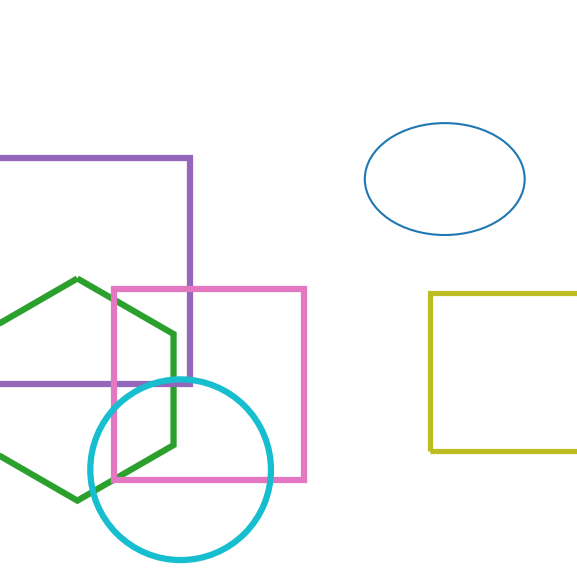[{"shape": "oval", "thickness": 1, "radius": 0.69, "center": [0.77, 0.689]}, {"shape": "hexagon", "thickness": 3, "radius": 0.96, "center": [0.134, 0.325]}, {"shape": "square", "thickness": 3, "radius": 0.98, "center": [0.133, 0.53]}, {"shape": "square", "thickness": 3, "radius": 0.83, "center": [0.362, 0.333]}, {"shape": "square", "thickness": 2.5, "radius": 0.69, "center": [0.882, 0.355]}, {"shape": "circle", "thickness": 3, "radius": 0.78, "center": [0.313, 0.186]}]